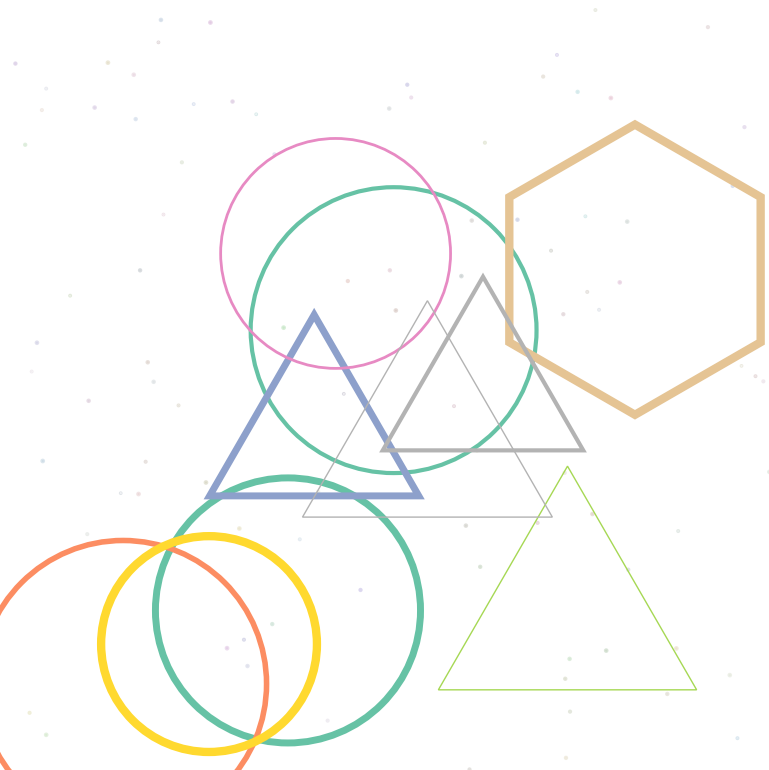[{"shape": "circle", "thickness": 1.5, "radius": 0.93, "center": [0.511, 0.571]}, {"shape": "circle", "thickness": 2.5, "radius": 0.86, "center": [0.374, 0.207]}, {"shape": "circle", "thickness": 2, "radius": 0.93, "center": [0.16, 0.112]}, {"shape": "triangle", "thickness": 2.5, "radius": 0.78, "center": [0.408, 0.434]}, {"shape": "circle", "thickness": 1, "radius": 0.75, "center": [0.436, 0.671]}, {"shape": "triangle", "thickness": 0.5, "radius": 0.97, "center": [0.737, 0.201]}, {"shape": "circle", "thickness": 3, "radius": 0.7, "center": [0.271, 0.164]}, {"shape": "hexagon", "thickness": 3, "radius": 0.94, "center": [0.825, 0.65]}, {"shape": "triangle", "thickness": 0.5, "radius": 0.94, "center": [0.555, 0.422]}, {"shape": "triangle", "thickness": 1.5, "radius": 0.75, "center": [0.627, 0.49]}]